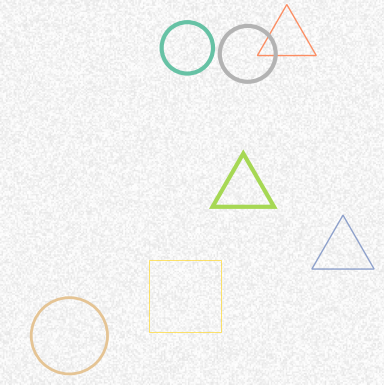[{"shape": "circle", "thickness": 3, "radius": 0.33, "center": [0.487, 0.876]}, {"shape": "triangle", "thickness": 1, "radius": 0.44, "center": [0.745, 0.9]}, {"shape": "triangle", "thickness": 1, "radius": 0.47, "center": [0.891, 0.348]}, {"shape": "triangle", "thickness": 3, "radius": 0.46, "center": [0.632, 0.509]}, {"shape": "square", "thickness": 0.5, "radius": 0.47, "center": [0.481, 0.232]}, {"shape": "circle", "thickness": 2, "radius": 0.5, "center": [0.18, 0.128]}, {"shape": "circle", "thickness": 3, "radius": 0.36, "center": [0.643, 0.86]}]